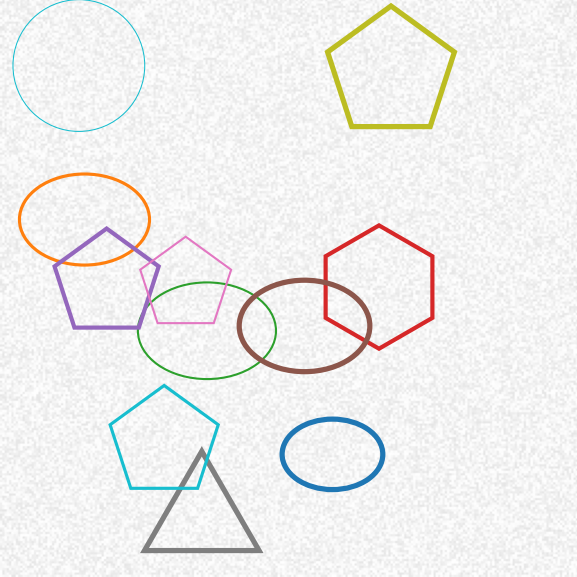[{"shape": "oval", "thickness": 2.5, "radius": 0.44, "center": [0.576, 0.212]}, {"shape": "oval", "thickness": 1.5, "radius": 0.56, "center": [0.146, 0.619]}, {"shape": "oval", "thickness": 1, "radius": 0.6, "center": [0.358, 0.426]}, {"shape": "hexagon", "thickness": 2, "radius": 0.53, "center": [0.656, 0.502]}, {"shape": "pentagon", "thickness": 2, "radius": 0.47, "center": [0.185, 0.509]}, {"shape": "oval", "thickness": 2.5, "radius": 0.57, "center": [0.527, 0.435]}, {"shape": "pentagon", "thickness": 1, "radius": 0.41, "center": [0.322, 0.507]}, {"shape": "triangle", "thickness": 2.5, "radius": 0.57, "center": [0.349, 0.103]}, {"shape": "pentagon", "thickness": 2.5, "radius": 0.58, "center": [0.677, 0.873]}, {"shape": "circle", "thickness": 0.5, "radius": 0.57, "center": [0.137, 0.886]}, {"shape": "pentagon", "thickness": 1.5, "radius": 0.49, "center": [0.284, 0.233]}]